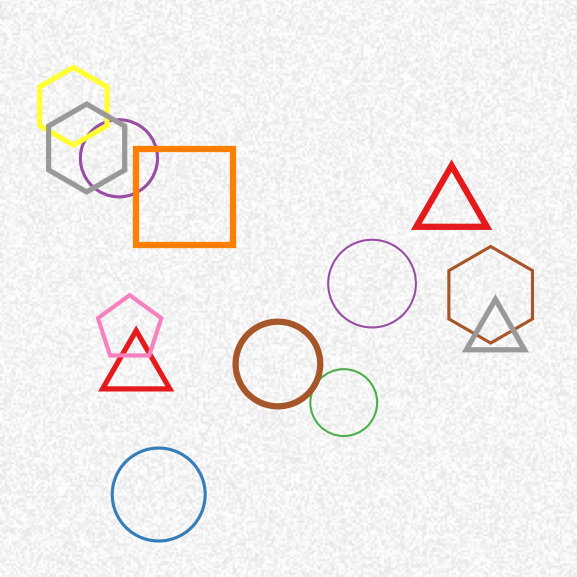[{"shape": "triangle", "thickness": 3, "radius": 0.35, "center": [0.782, 0.642]}, {"shape": "triangle", "thickness": 2.5, "radius": 0.34, "center": [0.236, 0.359]}, {"shape": "circle", "thickness": 1.5, "radius": 0.4, "center": [0.275, 0.143]}, {"shape": "circle", "thickness": 1, "radius": 0.29, "center": [0.595, 0.302]}, {"shape": "circle", "thickness": 1.5, "radius": 0.33, "center": [0.206, 0.725]}, {"shape": "circle", "thickness": 1, "radius": 0.38, "center": [0.644, 0.508]}, {"shape": "square", "thickness": 3, "radius": 0.42, "center": [0.319, 0.658]}, {"shape": "hexagon", "thickness": 2.5, "radius": 0.34, "center": [0.127, 0.815]}, {"shape": "circle", "thickness": 3, "radius": 0.37, "center": [0.481, 0.369]}, {"shape": "hexagon", "thickness": 1.5, "radius": 0.42, "center": [0.85, 0.489]}, {"shape": "pentagon", "thickness": 2, "radius": 0.29, "center": [0.225, 0.43]}, {"shape": "hexagon", "thickness": 2.5, "radius": 0.38, "center": [0.15, 0.743]}, {"shape": "triangle", "thickness": 2.5, "radius": 0.29, "center": [0.858, 0.423]}]